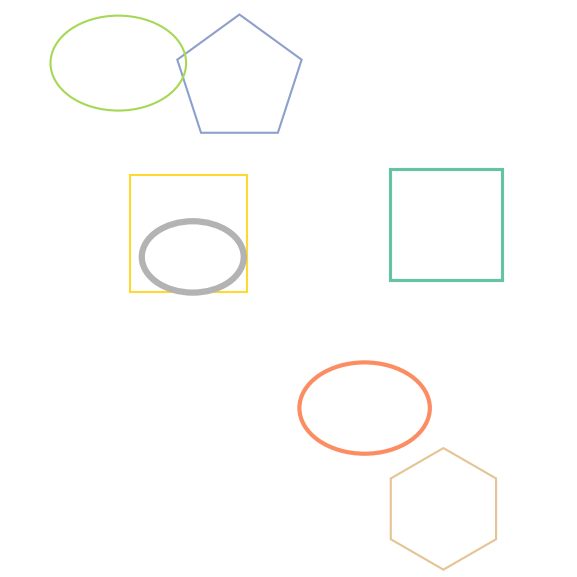[{"shape": "square", "thickness": 1.5, "radius": 0.48, "center": [0.773, 0.61]}, {"shape": "oval", "thickness": 2, "radius": 0.56, "center": [0.631, 0.293]}, {"shape": "pentagon", "thickness": 1, "radius": 0.57, "center": [0.415, 0.861]}, {"shape": "oval", "thickness": 1, "radius": 0.59, "center": [0.205, 0.89]}, {"shape": "square", "thickness": 1, "radius": 0.51, "center": [0.326, 0.595]}, {"shape": "hexagon", "thickness": 1, "radius": 0.53, "center": [0.768, 0.118]}, {"shape": "oval", "thickness": 3, "radius": 0.44, "center": [0.334, 0.554]}]